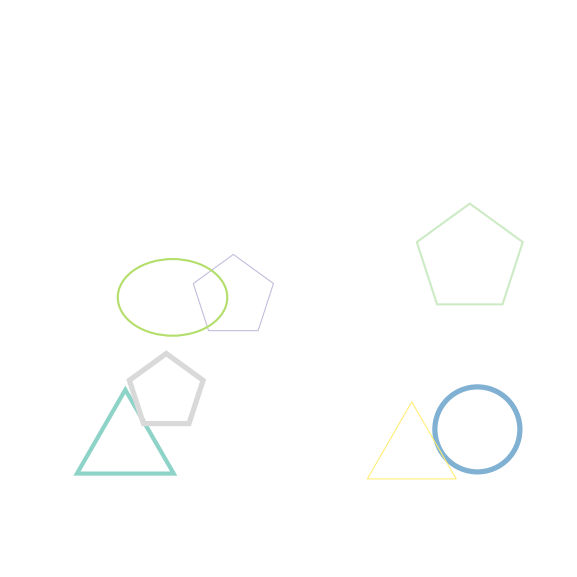[{"shape": "triangle", "thickness": 2, "radius": 0.48, "center": [0.217, 0.227]}, {"shape": "pentagon", "thickness": 0.5, "radius": 0.36, "center": [0.404, 0.486]}, {"shape": "circle", "thickness": 2.5, "radius": 0.37, "center": [0.827, 0.256]}, {"shape": "oval", "thickness": 1, "radius": 0.47, "center": [0.299, 0.484]}, {"shape": "pentagon", "thickness": 2.5, "radius": 0.34, "center": [0.288, 0.32]}, {"shape": "pentagon", "thickness": 1, "radius": 0.48, "center": [0.813, 0.55]}, {"shape": "triangle", "thickness": 0.5, "radius": 0.44, "center": [0.713, 0.214]}]